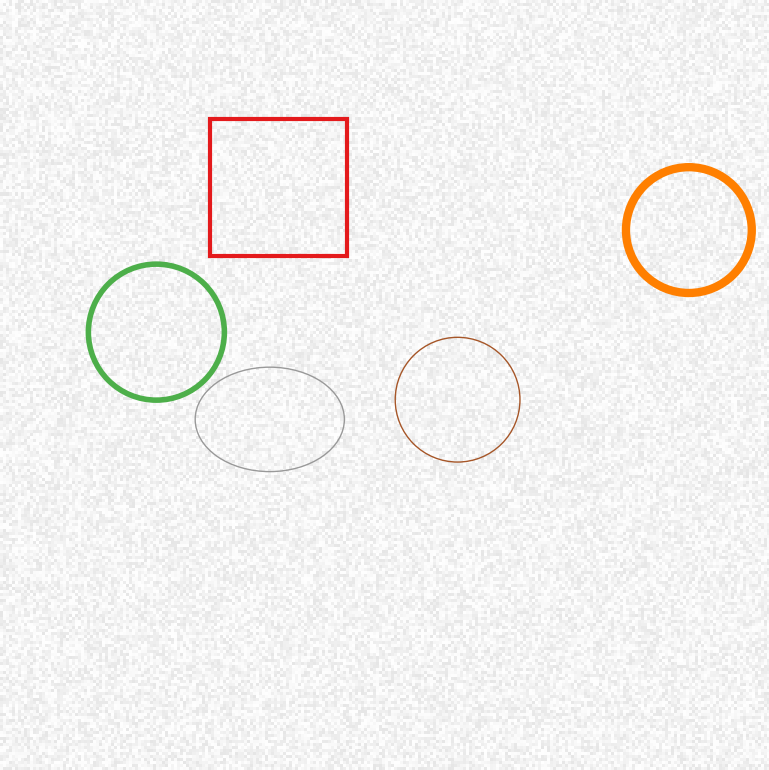[{"shape": "square", "thickness": 1.5, "radius": 0.44, "center": [0.361, 0.757]}, {"shape": "circle", "thickness": 2, "radius": 0.44, "center": [0.203, 0.569]}, {"shape": "circle", "thickness": 3, "radius": 0.41, "center": [0.895, 0.701]}, {"shape": "circle", "thickness": 0.5, "radius": 0.4, "center": [0.594, 0.481]}, {"shape": "oval", "thickness": 0.5, "radius": 0.48, "center": [0.35, 0.455]}]